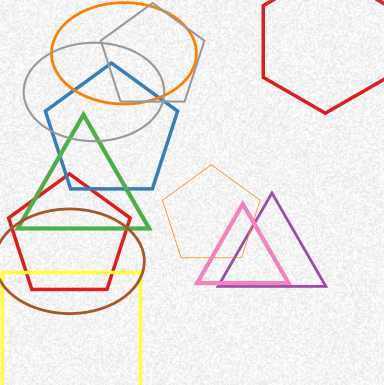[{"shape": "pentagon", "thickness": 2.5, "radius": 0.83, "center": [0.18, 0.383]}, {"shape": "hexagon", "thickness": 2.5, "radius": 0.93, "center": [0.845, 0.892]}, {"shape": "pentagon", "thickness": 2.5, "radius": 0.9, "center": [0.29, 0.656]}, {"shape": "triangle", "thickness": 3, "radius": 0.98, "center": [0.217, 0.505]}, {"shape": "triangle", "thickness": 2, "radius": 0.81, "center": [0.706, 0.337]}, {"shape": "oval", "thickness": 2, "radius": 0.94, "center": [0.322, 0.862]}, {"shape": "pentagon", "thickness": 0.5, "radius": 0.67, "center": [0.549, 0.438]}, {"shape": "square", "thickness": 2.5, "radius": 0.9, "center": [0.184, 0.113]}, {"shape": "oval", "thickness": 2, "radius": 0.97, "center": [0.181, 0.321]}, {"shape": "triangle", "thickness": 3, "radius": 0.69, "center": [0.631, 0.333]}, {"shape": "pentagon", "thickness": 1.5, "radius": 0.71, "center": [0.396, 0.851]}, {"shape": "oval", "thickness": 1.5, "radius": 0.91, "center": [0.244, 0.761]}]